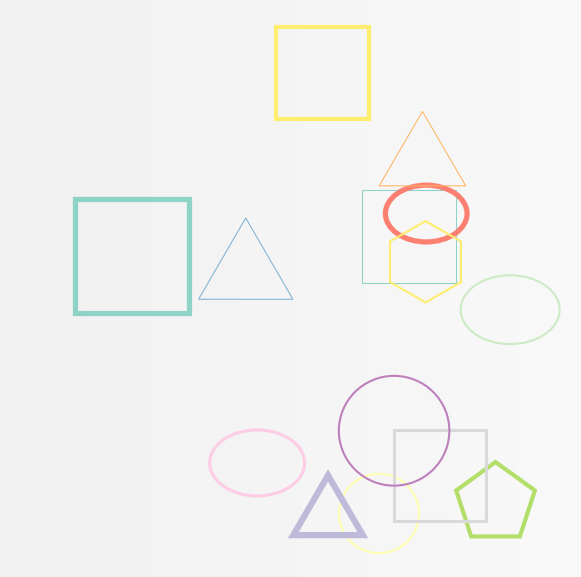[{"shape": "square", "thickness": 0.5, "radius": 0.41, "center": [0.703, 0.59]}, {"shape": "square", "thickness": 2.5, "radius": 0.49, "center": [0.227, 0.556]}, {"shape": "circle", "thickness": 1, "radius": 0.34, "center": [0.652, 0.11]}, {"shape": "triangle", "thickness": 3, "radius": 0.34, "center": [0.564, 0.107]}, {"shape": "oval", "thickness": 2.5, "radius": 0.35, "center": [0.733, 0.629]}, {"shape": "triangle", "thickness": 0.5, "radius": 0.47, "center": [0.423, 0.528]}, {"shape": "triangle", "thickness": 0.5, "radius": 0.43, "center": [0.727, 0.72]}, {"shape": "pentagon", "thickness": 2, "radius": 0.36, "center": [0.852, 0.128]}, {"shape": "oval", "thickness": 1.5, "radius": 0.41, "center": [0.442, 0.198]}, {"shape": "square", "thickness": 1.5, "radius": 0.4, "center": [0.758, 0.176]}, {"shape": "circle", "thickness": 1, "radius": 0.48, "center": [0.678, 0.253]}, {"shape": "oval", "thickness": 1, "radius": 0.43, "center": [0.878, 0.463]}, {"shape": "hexagon", "thickness": 1, "radius": 0.35, "center": [0.732, 0.546]}, {"shape": "square", "thickness": 2, "radius": 0.4, "center": [0.555, 0.872]}]